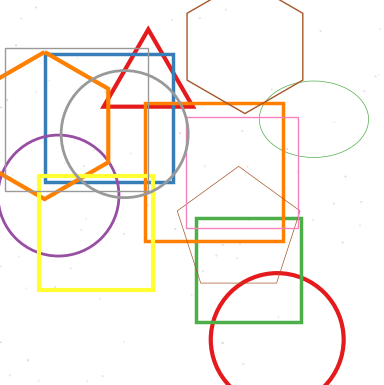[{"shape": "triangle", "thickness": 3, "radius": 0.67, "center": [0.385, 0.79]}, {"shape": "circle", "thickness": 3, "radius": 0.86, "center": [0.72, 0.118]}, {"shape": "square", "thickness": 2.5, "radius": 0.84, "center": [0.283, 0.693]}, {"shape": "square", "thickness": 2.5, "radius": 0.68, "center": [0.645, 0.299]}, {"shape": "oval", "thickness": 0.5, "radius": 0.71, "center": [0.815, 0.69]}, {"shape": "circle", "thickness": 2, "radius": 0.79, "center": [0.152, 0.492]}, {"shape": "square", "thickness": 2.5, "radius": 0.9, "center": [0.556, 0.554]}, {"shape": "hexagon", "thickness": 3, "radius": 0.96, "center": [0.116, 0.674]}, {"shape": "square", "thickness": 3, "radius": 0.74, "center": [0.248, 0.394]}, {"shape": "pentagon", "thickness": 0.5, "radius": 0.84, "center": [0.62, 0.4]}, {"shape": "hexagon", "thickness": 1, "radius": 0.87, "center": [0.636, 0.879]}, {"shape": "square", "thickness": 1, "radius": 0.72, "center": [0.628, 0.552]}, {"shape": "circle", "thickness": 2, "radius": 0.82, "center": [0.324, 0.652]}, {"shape": "square", "thickness": 1, "radius": 0.93, "center": [0.199, 0.69]}]